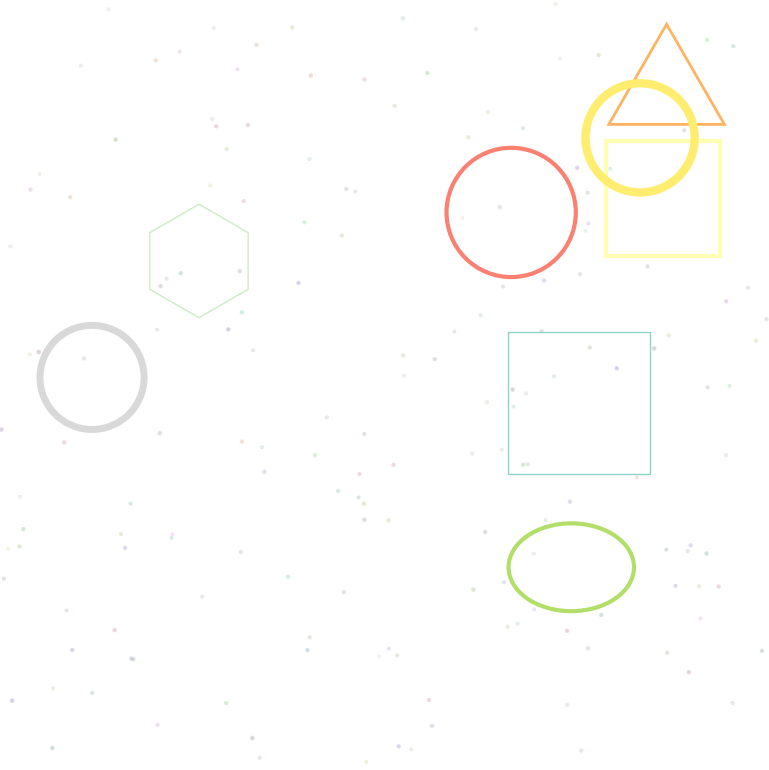[{"shape": "square", "thickness": 0.5, "radius": 0.46, "center": [0.752, 0.477]}, {"shape": "square", "thickness": 1.5, "radius": 0.37, "center": [0.861, 0.742]}, {"shape": "circle", "thickness": 1.5, "radius": 0.42, "center": [0.664, 0.724]}, {"shape": "triangle", "thickness": 1, "radius": 0.43, "center": [0.866, 0.882]}, {"shape": "oval", "thickness": 1.5, "radius": 0.41, "center": [0.742, 0.263]}, {"shape": "circle", "thickness": 2.5, "radius": 0.34, "center": [0.12, 0.51]}, {"shape": "hexagon", "thickness": 0.5, "radius": 0.37, "center": [0.258, 0.661]}, {"shape": "circle", "thickness": 3, "radius": 0.35, "center": [0.831, 0.821]}]